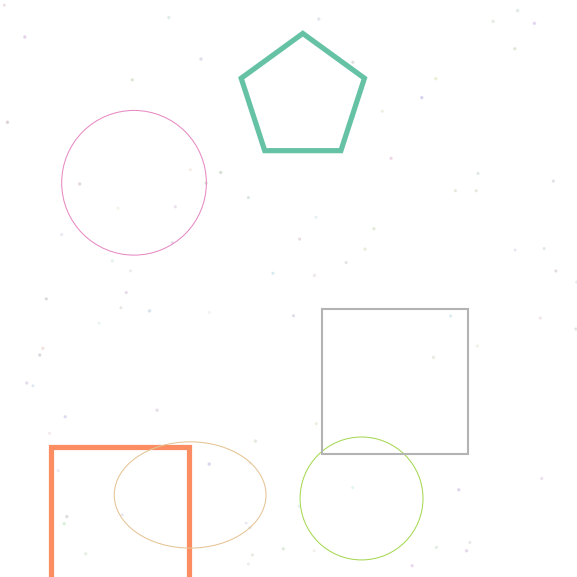[{"shape": "pentagon", "thickness": 2.5, "radius": 0.56, "center": [0.524, 0.829]}, {"shape": "square", "thickness": 2.5, "radius": 0.59, "center": [0.207, 0.105]}, {"shape": "circle", "thickness": 0.5, "radius": 0.63, "center": [0.232, 0.683]}, {"shape": "circle", "thickness": 0.5, "radius": 0.53, "center": [0.626, 0.136]}, {"shape": "oval", "thickness": 0.5, "radius": 0.66, "center": [0.329, 0.142]}, {"shape": "square", "thickness": 1, "radius": 0.63, "center": [0.684, 0.339]}]